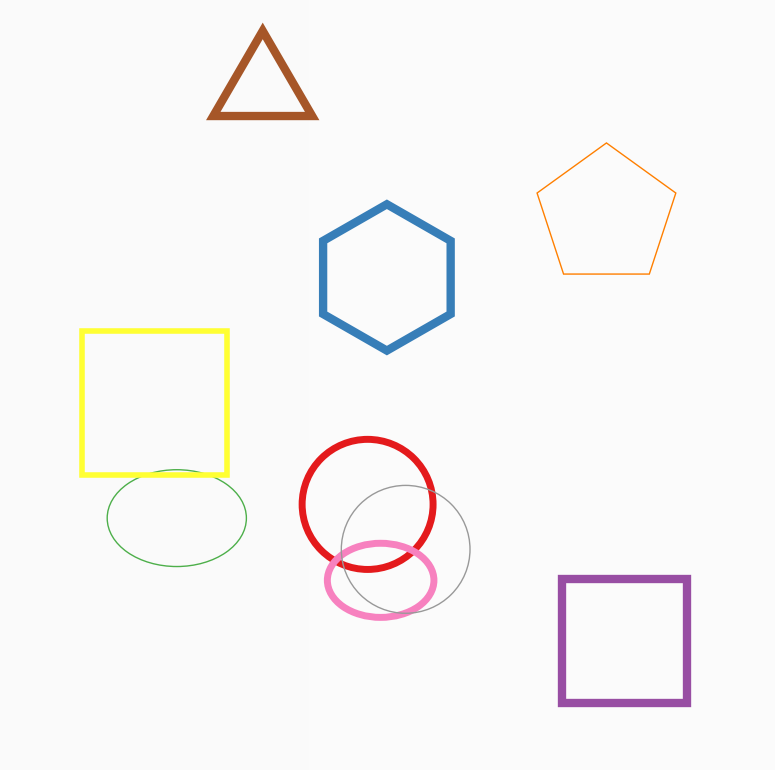[{"shape": "circle", "thickness": 2.5, "radius": 0.42, "center": [0.474, 0.345]}, {"shape": "hexagon", "thickness": 3, "radius": 0.48, "center": [0.499, 0.64]}, {"shape": "oval", "thickness": 0.5, "radius": 0.45, "center": [0.228, 0.327]}, {"shape": "square", "thickness": 3, "radius": 0.4, "center": [0.806, 0.167]}, {"shape": "pentagon", "thickness": 0.5, "radius": 0.47, "center": [0.783, 0.72]}, {"shape": "square", "thickness": 2, "radius": 0.47, "center": [0.2, 0.476]}, {"shape": "triangle", "thickness": 3, "radius": 0.37, "center": [0.339, 0.886]}, {"shape": "oval", "thickness": 2.5, "radius": 0.34, "center": [0.491, 0.246]}, {"shape": "circle", "thickness": 0.5, "radius": 0.42, "center": [0.523, 0.287]}]